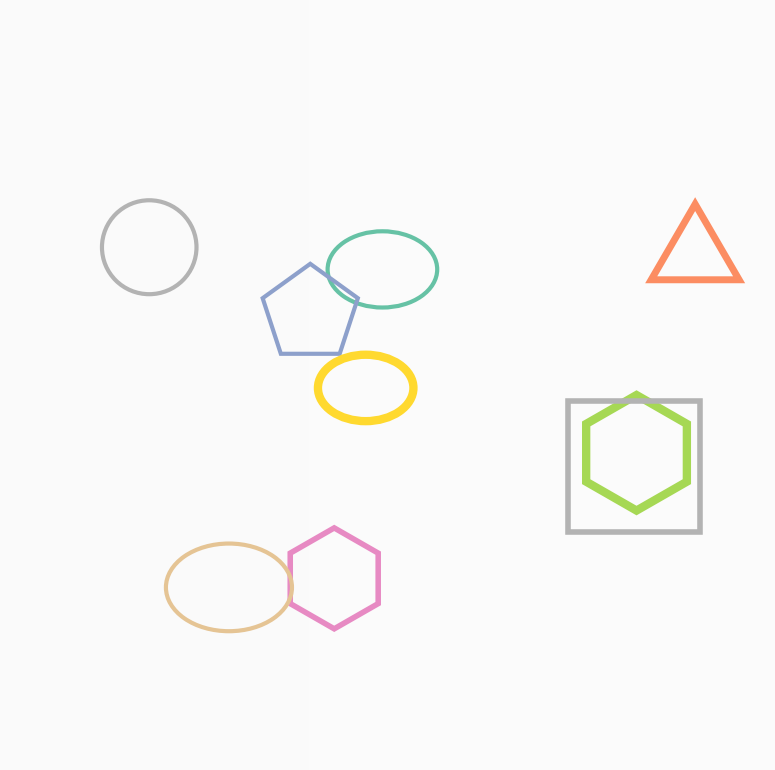[{"shape": "oval", "thickness": 1.5, "radius": 0.35, "center": [0.493, 0.65]}, {"shape": "triangle", "thickness": 2.5, "radius": 0.33, "center": [0.897, 0.669]}, {"shape": "pentagon", "thickness": 1.5, "radius": 0.32, "center": [0.4, 0.593]}, {"shape": "hexagon", "thickness": 2, "radius": 0.33, "center": [0.431, 0.249]}, {"shape": "hexagon", "thickness": 3, "radius": 0.38, "center": [0.821, 0.412]}, {"shape": "oval", "thickness": 3, "radius": 0.31, "center": [0.472, 0.496]}, {"shape": "oval", "thickness": 1.5, "radius": 0.41, "center": [0.295, 0.237]}, {"shape": "square", "thickness": 2, "radius": 0.42, "center": [0.818, 0.394]}, {"shape": "circle", "thickness": 1.5, "radius": 0.3, "center": [0.193, 0.679]}]